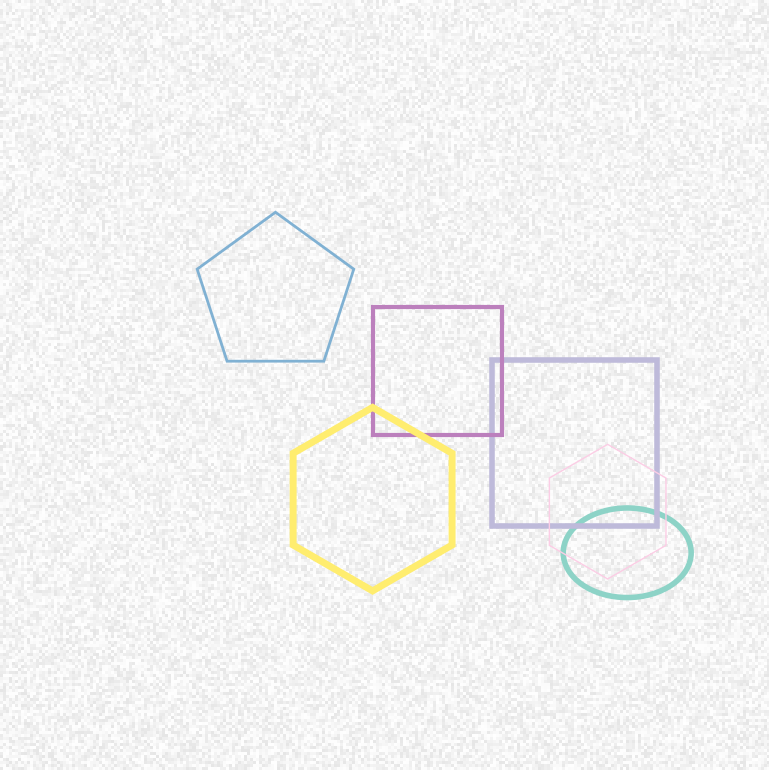[{"shape": "oval", "thickness": 2, "radius": 0.42, "center": [0.815, 0.282]}, {"shape": "square", "thickness": 2, "radius": 0.54, "center": [0.746, 0.425]}, {"shape": "pentagon", "thickness": 1, "radius": 0.53, "center": [0.358, 0.617]}, {"shape": "hexagon", "thickness": 0.5, "radius": 0.44, "center": [0.789, 0.335]}, {"shape": "square", "thickness": 1.5, "radius": 0.42, "center": [0.568, 0.518]}, {"shape": "hexagon", "thickness": 2.5, "radius": 0.6, "center": [0.484, 0.352]}]